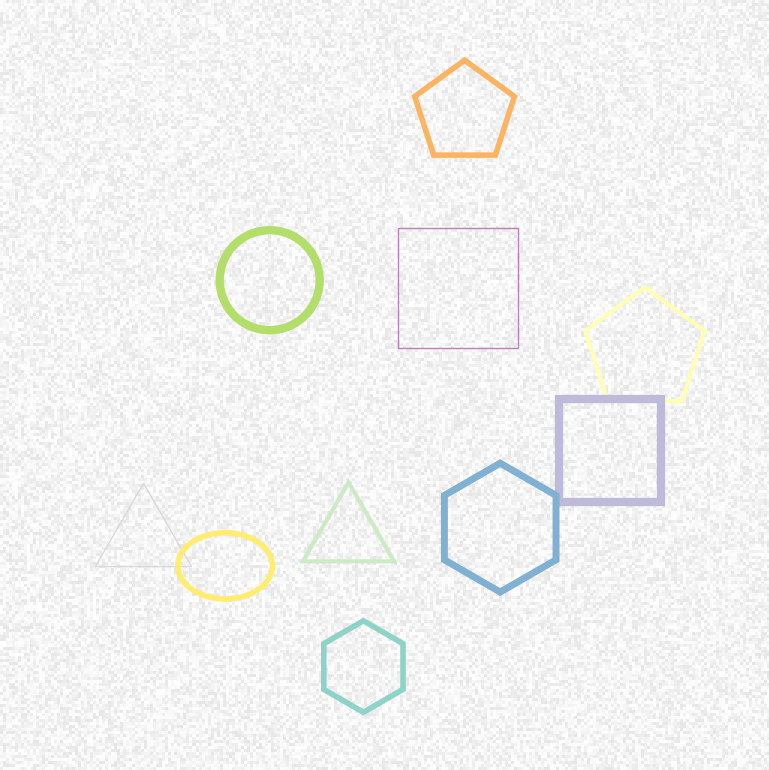[{"shape": "hexagon", "thickness": 2, "radius": 0.3, "center": [0.472, 0.134]}, {"shape": "pentagon", "thickness": 1.5, "radius": 0.41, "center": [0.838, 0.545]}, {"shape": "square", "thickness": 3, "radius": 0.33, "center": [0.792, 0.415]}, {"shape": "hexagon", "thickness": 2.5, "radius": 0.42, "center": [0.65, 0.315]}, {"shape": "pentagon", "thickness": 2, "radius": 0.34, "center": [0.603, 0.854]}, {"shape": "circle", "thickness": 3, "radius": 0.32, "center": [0.35, 0.636]}, {"shape": "triangle", "thickness": 0.5, "radius": 0.36, "center": [0.186, 0.3]}, {"shape": "square", "thickness": 0.5, "radius": 0.39, "center": [0.595, 0.626]}, {"shape": "triangle", "thickness": 1.5, "radius": 0.34, "center": [0.453, 0.305]}, {"shape": "oval", "thickness": 2, "radius": 0.31, "center": [0.292, 0.265]}]